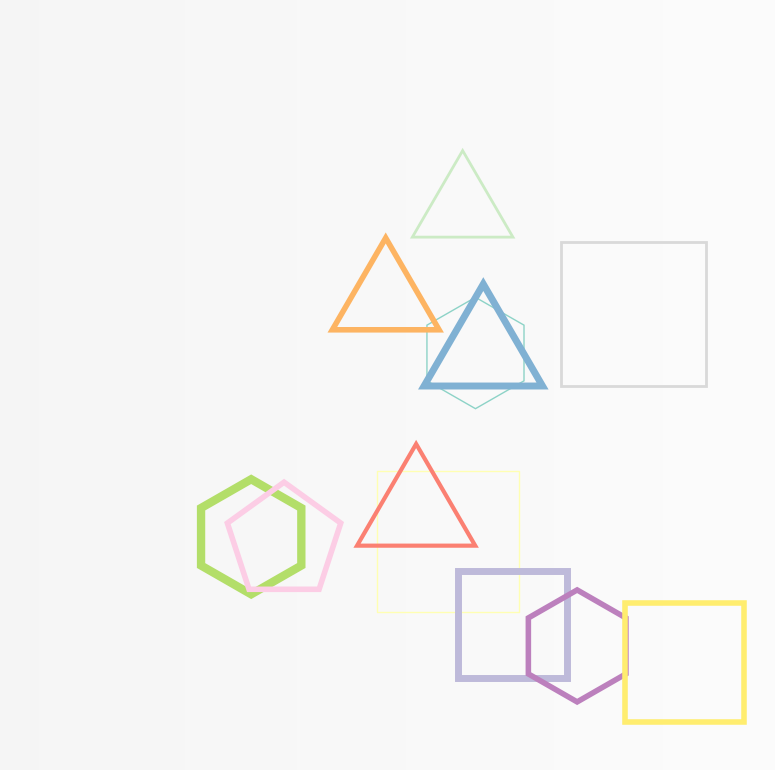[{"shape": "hexagon", "thickness": 0.5, "radius": 0.36, "center": [0.614, 0.542]}, {"shape": "square", "thickness": 0.5, "radius": 0.46, "center": [0.578, 0.297]}, {"shape": "square", "thickness": 2.5, "radius": 0.35, "center": [0.661, 0.189]}, {"shape": "triangle", "thickness": 1.5, "radius": 0.44, "center": [0.537, 0.335]}, {"shape": "triangle", "thickness": 2.5, "radius": 0.44, "center": [0.624, 0.543]}, {"shape": "triangle", "thickness": 2, "radius": 0.4, "center": [0.498, 0.611]}, {"shape": "hexagon", "thickness": 3, "radius": 0.37, "center": [0.324, 0.303]}, {"shape": "pentagon", "thickness": 2, "radius": 0.38, "center": [0.367, 0.297]}, {"shape": "square", "thickness": 1, "radius": 0.47, "center": [0.817, 0.592]}, {"shape": "hexagon", "thickness": 2, "radius": 0.36, "center": [0.745, 0.161]}, {"shape": "triangle", "thickness": 1, "radius": 0.37, "center": [0.597, 0.729]}, {"shape": "square", "thickness": 2, "radius": 0.38, "center": [0.883, 0.14]}]